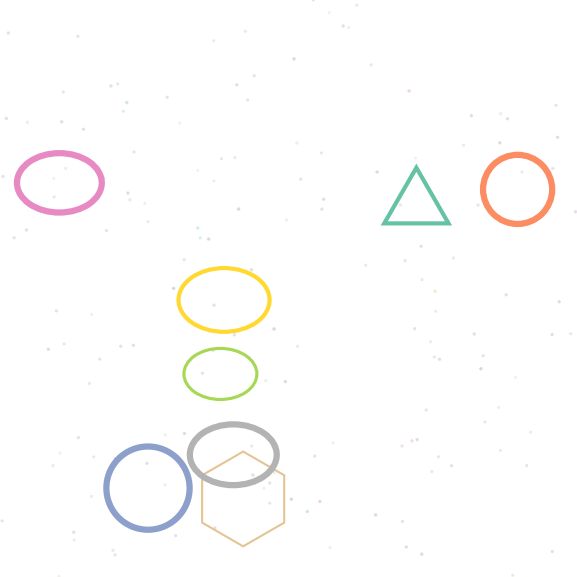[{"shape": "triangle", "thickness": 2, "radius": 0.32, "center": [0.721, 0.644]}, {"shape": "circle", "thickness": 3, "radius": 0.3, "center": [0.896, 0.671]}, {"shape": "circle", "thickness": 3, "radius": 0.36, "center": [0.256, 0.154]}, {"shape": "oval", "thickness": 3, "radius": 0.37, "center": [0.103, 0.683]}, {"shape": "oval", "thickness": 1.5, "radius": 0.32, "center": [0.382, 0.352]}, {"shape": "oval", "thickness": 2, "radius": 0.39, "center": [0.388, 0.48]}, {"shape": "hexagon", "thickness": 1, "radius": 0.41, "center": [0.421, 0.135]}, {"shape": "oval", "thickness": 3, "radius": 0.38, "center": [0.404, 0.212]}]